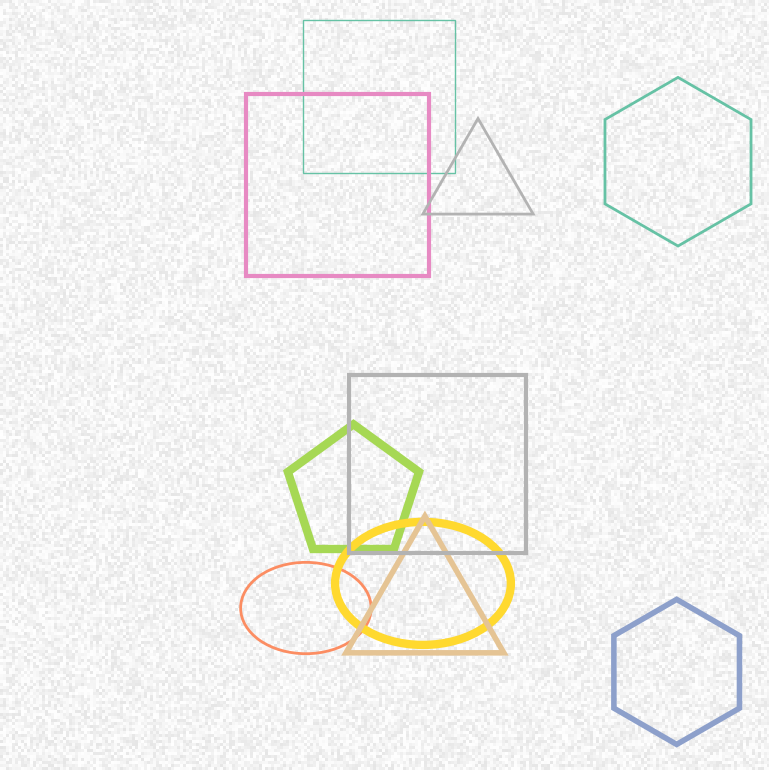[{"shape": "square", "thickness": 0.5, "radius": 0.49, "center": [0.493, 0.875]}, {"shape": "hexagon", "thickness": 1, "radius": 0.55, "center": [0.881, 0.79]}, {"shape": "oval", "thickness": 1, "radius": 0.42, "center": [0.397, 0.21]}, {"shape": "hexagon", "thickness": 2, "radius": 0.47, "center": [0.879, 0.127]}, {"shape": "square", "thickness": 1.5, "radius": 0.59, "center": [0.438, 0.76]}, {"shape": "pentagon", "thickness": 3, "radius": 0.45, "center": [0.459, 0.359]}, {"shape": "oval", "thickness": 3, "radius": 0.57, "center": [0.549, 0.242]}, {"shape": "triangle", "thickness": 2, "radius": 0.59, "center": [0.552, 0.211]}, {"shape": "triangle", "thickness": 1, "radius": 0.41, "center": [0.621, 0.763]}, {"shape": "square", "thickness": 1.5, "radius": 0.58, "center": [0.568, 0.398]}]